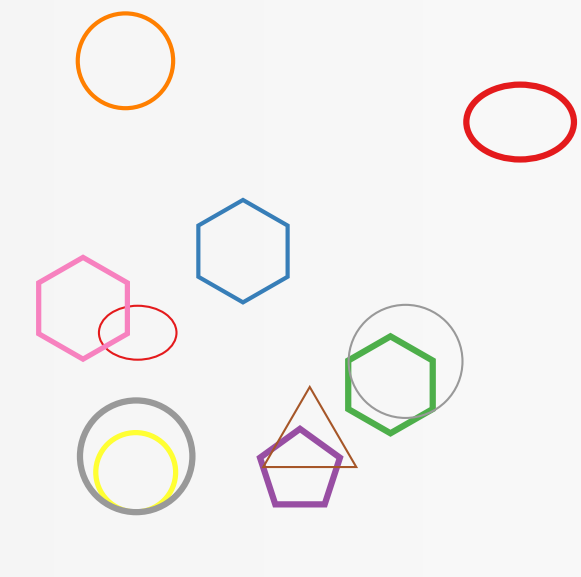[{"shape": "oval", "thickness": 3, "radius": 0.46, "center": [0.895, 0.788]}, {"shape": "oval", "thickness": 1, "radius": 0.33, "center": [0.237, 0.423]}, {"shape": "hexagon", "thickness": 2, "radius": 0.44, "center": [0.418, 0.564]}, {"shape": "hexagon", "thickness": 3, "radius": 0.42, "center": [0.672, 0.333]}, {"shape": "pentagon", "thickness": 3, "radius": 0.36, "center": [0.516, 0.184]}, {"shape": "circle", "thickness": 2, "radius": 0.41, "center": [0.216, 0.894]}, {"shape": "circle", "thickness": 2.5, "radius": 0.34, "center": [0.233, 0.181]}, {"shape": "triangle", "thickness": 1, "radius": 0.46, "center": [0.533, 0.237]}, {"shape": "hexagon", "thickness": 2.5, "radius": 0.44, "center": [0.143, 0.465]}, {"shape": "circle", "thickness": 1, "radius": 0.49, "center": [0.698, 0.373]}, {"shape": "circle", "thickness": 3, "radius": 0.48, "center": [0.234, 0.209]}]